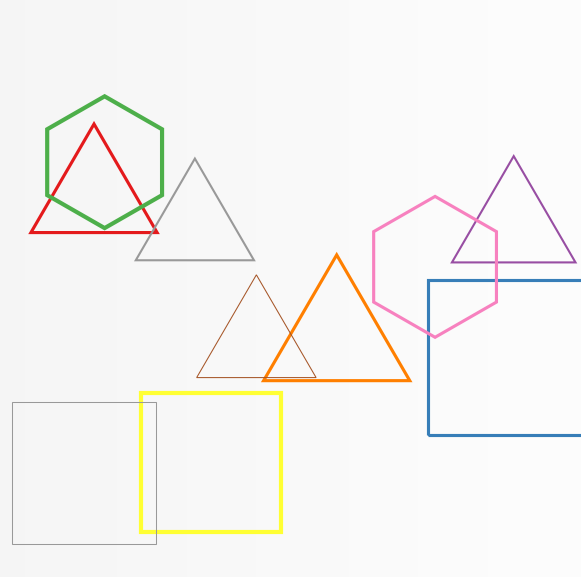[{"shape": "triangle", "thickness": 1.5, "radius": 0.63, "center": [0.162, 0.659]}, {"shape": "square", "thickness": 1.5, "radius": 0.67, "center": [0.871, 0.38]}, {"shape": "hexagon", "thickness": 2, "radius": 0.57, "center": [0.18, 0.718]}, {"shape": "triangle", "thickness": 1, "radius": 0.61, "center": [0.884, 0.606]}, {"shape": "triangle", "thickness": 1.5, "radius": 0.73, "center": [0.579, 0.413]}, {"shape": "square", "thickness": 2, "radius": 0.6, "center": [0.363, 0.199]}, {"shape": "triangle", "thickness": 0.5, "radius": 0.59, "center": [0.441, 0.405]}, {"shape": "hexagon", "thickness": 1.5, "radius": 0.61, "center": [0.748, 0.537]}, {"shape": "triangle", "thickness": 1, "radius": 0.59, "center": [0.335, 0.607]}, {"shape": "square", "thickness": 0.5, "radius": 0.62, "center": [0.145, 0.18]}]